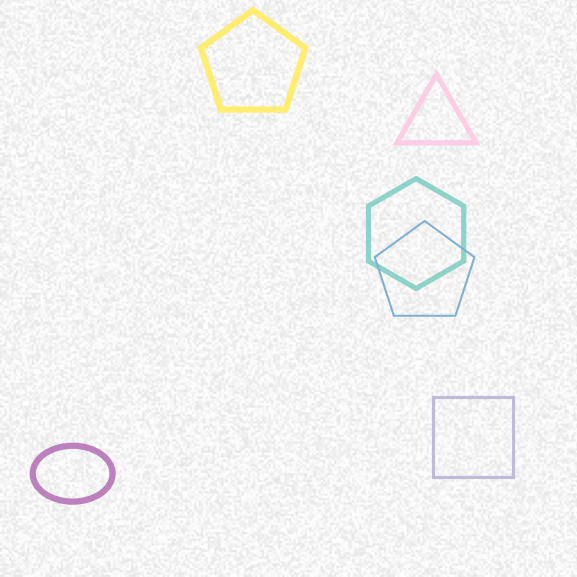[{"shape": "hexagon", "thickness": 2.5, "radius": 0.48, "center": [0.721, 0.595]}, {"shape": "square", "thickness": 1.5, "radius": 0.35, "center": [0.819, 0.242]}, {"shape": "pentagon", "thickness": 1, "radius": 0.45, "center": [0.735, 0.526]}, {"shape": "triangle", "thickness": 2.5, "radius": 0.4, "center": [0.756, 0.791]}, {"shape": "oval", "thickness": 3, "radius": 0.35, "center": [0.126, 0.179]}, {"shape": "pentagon", "thickness": 3, "radius": 0.48, "center": [0.438, 0.886]}]